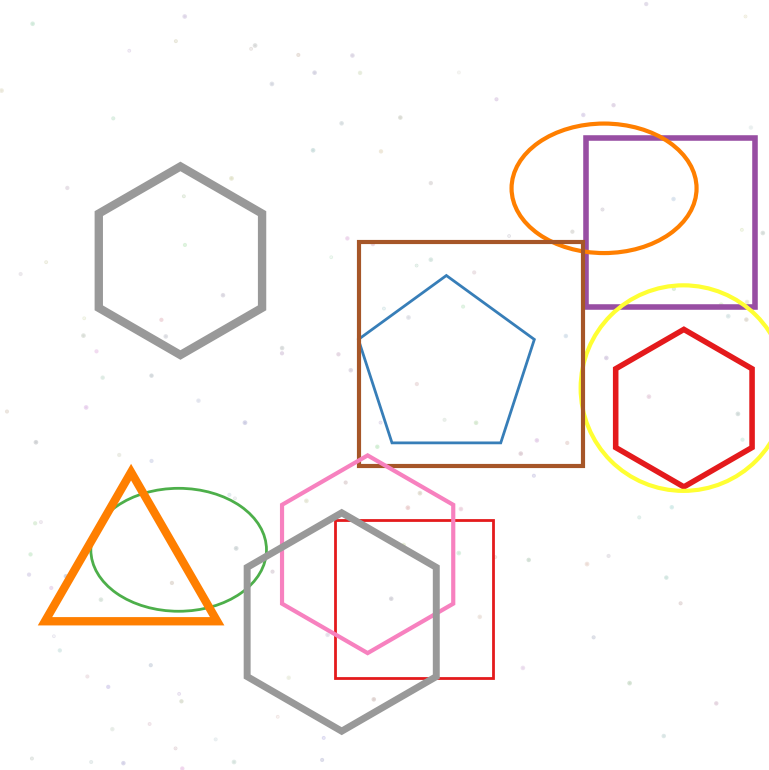[{"shape": "hexagon", "thickness": 2, "radius": 0.51, "center": [0.888, 0.47]}, {"shape": "square", "thickness": 1, "radius": 0.51, "center": [0.538, 0.222]}, {"shape": "pentagon", "thickness": 1, "radius": 0.6, "center": [0.58, 0.522]}, {"shape": "oval", "thickness": 1, "radius": 0.57, "center": [0.232, 0.286]}, {"shape": "square", "thickness": 2, "radius": 0.55, "center": [0.871, 0.711]}, {"shape": "triangle", "thickness": 3, "radius": 0.65, "center": [0.17, 0.258]}, {"shape": "oval", "thickness": 1.5, "radius": 0.6, "center": [0.784, 0.755]}, {"shape": "circle", "thickness": 1.5, "radius": 0.67, "center": [0.888, 0.496]}, {"shape": "square", "thickness": 1.5, "radius": 0.73, "center": [0.612, 0.54]}, {"shape": "hexagon", "thickness": 1.5, "radius": 0.64, "center": [0.477, 0.28]}, {"shape": "hexagon", "thickness": 2.5, "radius": 0.71, "center": [0.444, 0.192]}, {"shape": "hexagon", "thickness": 3, "radius": 0.61, "center": [0.234, 0.661]}]